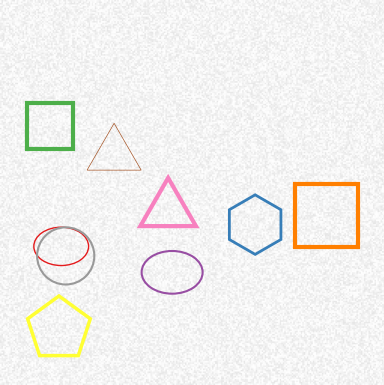[{"shape": "oval", "thickness": 1, "radius": 0.36, "center": [0.159, 0.36]}, {"shape": "hexagon", "thickness": 2, "radius": 0.39, "center": [0.663, 0.417]}, {"shape": "square", "thickness": 3, "radius": 0.3, "center": [0.129, 0.673]}, {"shape": "oval", "thickness": 1.5, "radius": 0.4, "center": [0.447, 0.293]}, {"shape": "square", "thickness": 3, "radius": 0.41, "center": [0.848, 0.44]}, {"shape": "pentagon", "thickness": 2.5, "radius": 0.43, "center": [0.153, 0.146]}, {"shape": "triangle", "thickness": 0.5, "radius": 0.41, "center": [0.296, 0.599]}, {"shape": "triangle", "thickness": 3, "radius": 0.42, "center": [0.437, 0.454]}, {"shape": "circle", "thickness": 1.5, "radius": 0.37, "center": [0.171, 0.335]}]